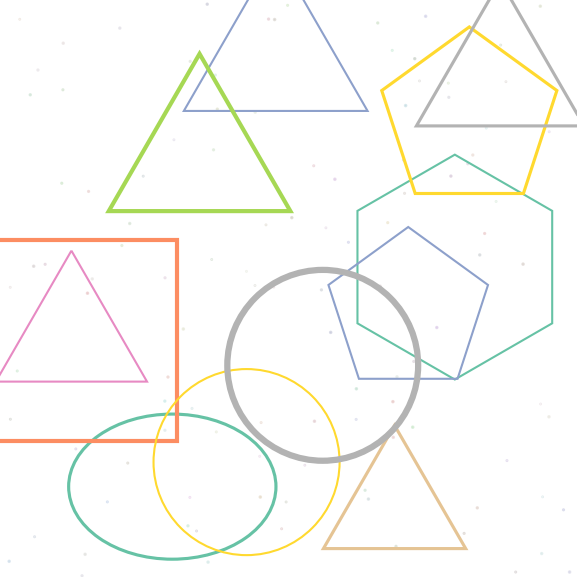[{"shape": "oval", "thickness": 1.5, "radius": 0.9, "center": [0.298, 0.156]}, {"shape": "hexagon", "thickness": 1, "radius": 0.97, "center": [0.788, 0.537]}, {"shape": "square", "thickness": 2, "radius": 0.87, "center": [0.133, 0.41]}, {"shape": "pentagon", "thickness": 1, "radius": 0.73, "center": [0.707, 0.461]}, {"shape": "triangle", "thickness": 1, "radius": 0.92, "center": [0.477, 0.899]}, {"shape": "triangle", "thickness": 1, "radius": 0.76, "center": [0.124, 0.414]}, {"shape": "triangle", "thickness": 2, "radius": 0.91, "center": [0.346, 0.724]}, {"shape": "circle", "thickness": 1, "radius": 0.81, "center": [0.427, 0.199]}, {"shape": "pentagon", "thickness": 1.5, "radius": 0.8, "center": [0.813, 0.793]}, {"shape": "triangle", "thickness": 1.5, "radius": 0.71, "center": [0.683, 0.12]}, {"shape": "circle", "thickness": 3, "radius": 0.83, "center": [0.559, 0.367]}, {"shape": "triangle", "thickness": 1.5, "radius": 0.84, "center": [0.866, 0.865]}]